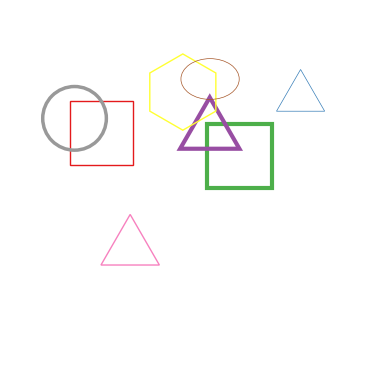[{"shape": "square", "thickness": 1, "radius": 0.41, "center": [0.264, 0.655]}, {"shape": "triangle", "thickness": 0.5, "radius": 0.36, "center": [0.781, 0.747]}, {"shape": "square", "thickness": 3, "radius": 0.42, "center": [0.622, 0.595]}, {"shape": "triangle", "thickness": 3, "radius": 0.44, "center": [0.545, 0.658]}, {"shape": "hexagon", "thickness": 1, "radius": 0.5, "center": [0.475, 0.761]}, {"shape": "oval", "thickness": 0.5, "radius": 0.38, "center": [0.546, 0.795]}, {"shape": "triangle", "thickness": 1, "radius": 0.44, "center": [0.338, 0.355]}, {"shape": "circle", "thickness": 2.5, "radius": 0.41, "center": [0.194, 0.693]}]